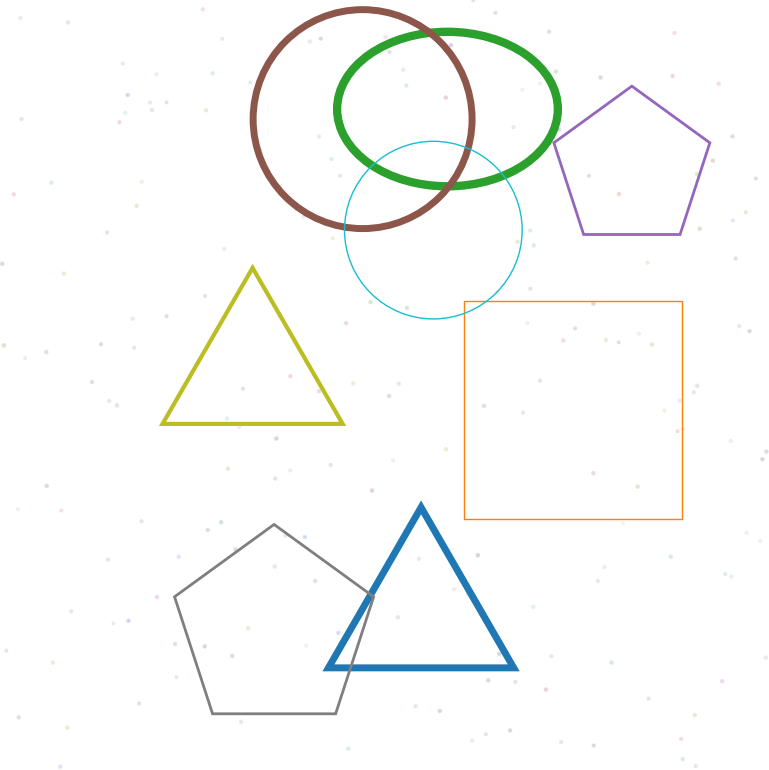[{"shape": "triangle", "thickness": 2.5, "radius": 0.69, "center": [0.547, 0.202]}, {"shape": "square", "thickness": 0.5, "radius": 0.71, "center": [0.744, 0.468]}, {"shape": "oval", "thickness": 3, "radius": 0.72, "center": [0.581, 0.858]}, {"shape": "pentagon", "thickness": 1, "radius": 0.53, "center": [0.821, 0.782]}, {"shape": "circle", "thickness": 2.5, "radius": 0.71, "center": [0.471, 0.845]}, {"shape": "pentagon", "thickness": 1, "radius": 0.68, "center": [0.356, 0.183]}, {"shape": "triangle", "thickness": 1.5, "radius": 0.68, "center": [0.328, 0.517]}, {"shape": "circle", "thickness": 0.5, "radius": 0.58, "center": [0.563, 0.701]}]